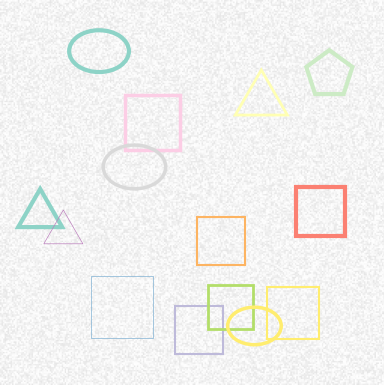[{"shape": "oval", "thickness": 3, "radius": 0.39, "center": [0.257, 0.867]}, {"shape": "triangle", "thickness": 3, "radius": 0.33, "center": [0.104, 0.443]}, {"shape": "triangle", "thickness": 2, "radius": 0.39, "center": [0.679, 0.74]}, {"shape": "square", "thickness": 1.5, "radius": 0.31, "center": [0.518, 0.143]}, {"shape": "square", "thickness": 3, "radius": 0.32, "center": [0.832, 0.45]}, {"shape": "square", "thickness": 0.5, "radius": 0.4, "center": [0.317, 0.203]}, {"shape": "square", "thickness": 1.5, "radius": 0.31, "center": [0.574, 0.374]}, {"shape": "square", "thickness": 2, "radius": 0.29, "center": [0.598, 0.202]}, {"shape": "square", "thickness": 2.5, "radius": 0.35, "center": [0.396, 0.682]}, {"shape": "oval", "thickness": 2.5, "radius": 0.41, "center": [0.349, 0.566]}, {"shape": "triangle", "thickness": 0.5, "radius": 0.29, "center": [0.165, 0.396]}, {"shape": "pentagon", "thickness": 3, "radius": 0.31, "center": [0.855, 0.807]}, {"shape": "oval", "thickness": 2.5, "radius": 0.35, "center": [0.661, 0.153]}, {"shape": "square", "thickness": 1.5, "radius": 0.34, "center": [0.761, 0.188]}]